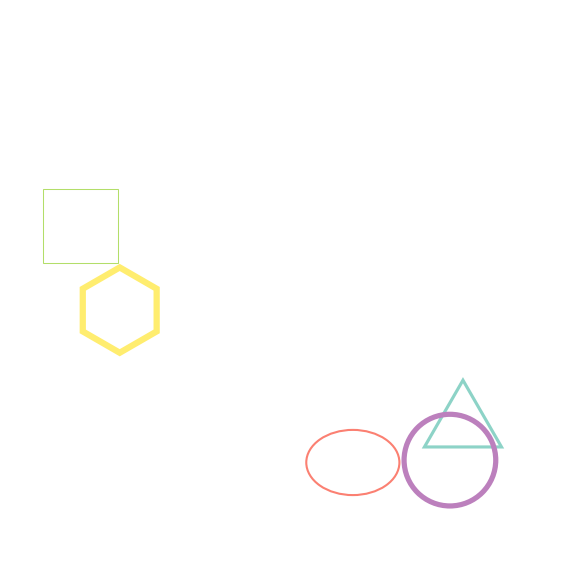[{"shape": "triangle", "thickness": 1.5, "radius": 0.39, "center": [0.802, 0.264]}, {"shape": "oval", "thickness": 1, "radius": 0.4, "center": [0.611, 0.198]}, {"shape": "square", "thickness": 0.5, "radius": 0.32, "center": [0.14, 0.608]}, {"shape": "circle", "thickness": 2.5, "radius": 0.4, "center": [0.779, 0.202]}, {"shape": "hexagon", "thickness": 3, "radius": 0.37, "center": [0.207, 0.462]}]